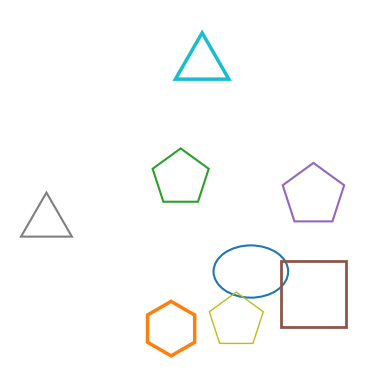[{"shape": "oval", "thickness": 1.5, "radius": 0.48, "center": [0.652, 0.295]}, {"shape": "hexagon", "thickness": 2.5, "radius": 0.35, "center": [0.444, 0.146]}, {"shape": "pentagon", "thickness": 1.5, "radius": 0.38, "center": [0.469, 0.538]}, {"shape": "pentagon", "thickness": 1.5, "radius": 0.42, "center": [0.814, 0.493]}, {"shape": "square", "thickness": 2, "radius": 0.43, "center": [0.815, 0.236]}, {"shape": "triangle", "thickness": 1.5, "radius": 0.38, "center": [0.121, 0.424]}, {"shape": "pentagon", "thickness": 1, "radius": 0.37, "center": [0.614, 0.168]}, {"shape": "triangle", "thickness": 2.5, "radius": 0.4, "center": [0.525, 0.835]}]